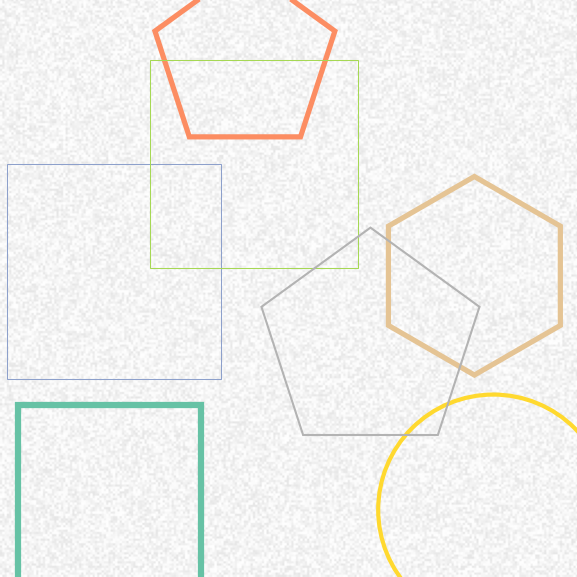[{"shape": "square", "thickness": 3, "radius": 0.79, "center": [0.19, 0.14]}, {"shape": "pentagon", "thickness": 2.5, "radius": 0.82, "center": [0.424, 0.895]}, {"shape": "square", "thickness": 0.5, "radius": 0.93, "center": [0.198, 0.529]}, {"shape": "square", "thickness": 0.5, "radius": 0.9, "center": [0.44, 0.715]}, {"shape": "circle", "thickness": 2, "radius": 1.0, "center": [0.854, 0.117]}, {"shape": "hexagon", "thickness": 2.5, "radius": 0.86, "center": [0.821, 0.522]}, {"shape": "pentagon", "thickness": 1, "radius": 0.99, "center": [0.642, 0.406]}]